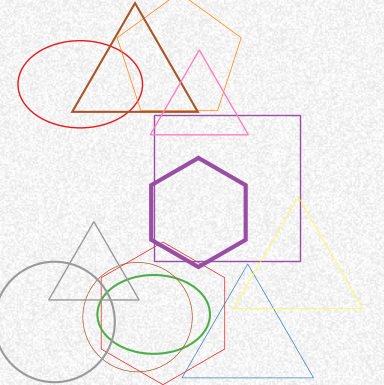[{"shape": "hexagon", "thickness": 0.5, "radius": 0.93, "center": [0.423, 0.186]}, {"shape": "oval", "thickness": 1, "radius": 0.81, "center": [0.208, 0.781]}, {"shape": "triangle", "thickness": 0.5, "radius": 0.99, "center": [0.643, 0.117]}, {"shape": "oval", "thickness": 1.5, "radius": 0.73, "center": [0.399, 0.183]}, {"shape": "hexagon", "thickness": 3, "radius": 0.71, "center": [0.515, 0.448]}, {"shape": "square", "thickness": 1, "radius": 0.95, "center": [0.589, 0.511]}, {"shape": "pentagon", "thickness": 0.5, "radius": 0.85, "center": [0.465, 0.85]}, {"shape": "triangle", "thickness": 0.5, "radius": 0.97, "center": [0.775, 0.296]}, {"shape": "circle", "thickness": 0.5, "radius": 0.71, "center": [0.357, 0.176]}, {"shape": "triangle", "thickness": 1.5, "radius": 0.94, "center": [0.351, 0.804]}, {"shape": "triangle", "thickness": 1, "radius": 0.74, "center": [0.518, 0.723]}, {"shape": "circle", "thickness": 1.5, "radius": 0.78, "center": [0.142, 0.164]}, {"shape": "triangle", "thickness": 1, "radius": 0.68, "center": [0.244, 0.289]}]